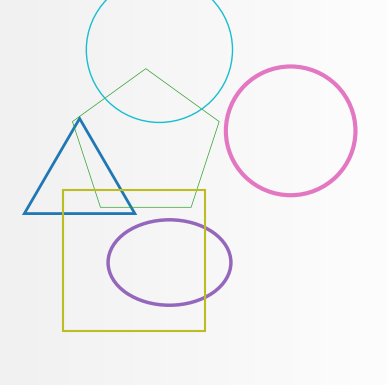[{"shape": "triangle", "thickness": 2, "radius": 0.82, "center": [0.205, 0.528]}, {"shape": "pentagon", "thickness": 0.5, "radius": 1.0, "center": [0.376, 0.623]}, {"shape": "oval", "thickness": 2.5, "radius": 0.79, "center": [0.437, 0.318]}, {"shape": "circle", "thickness": 3, "radius": 0.84, "center": [0.75, 0.66]}, {"shape": "square", "thickness": 1.5, "radius": 0.92, "center": [0.347, 0.324]}, {"shape": "circle", "thickness": 1, "radius": 0.94, "center": [0.411, 0.871]}]